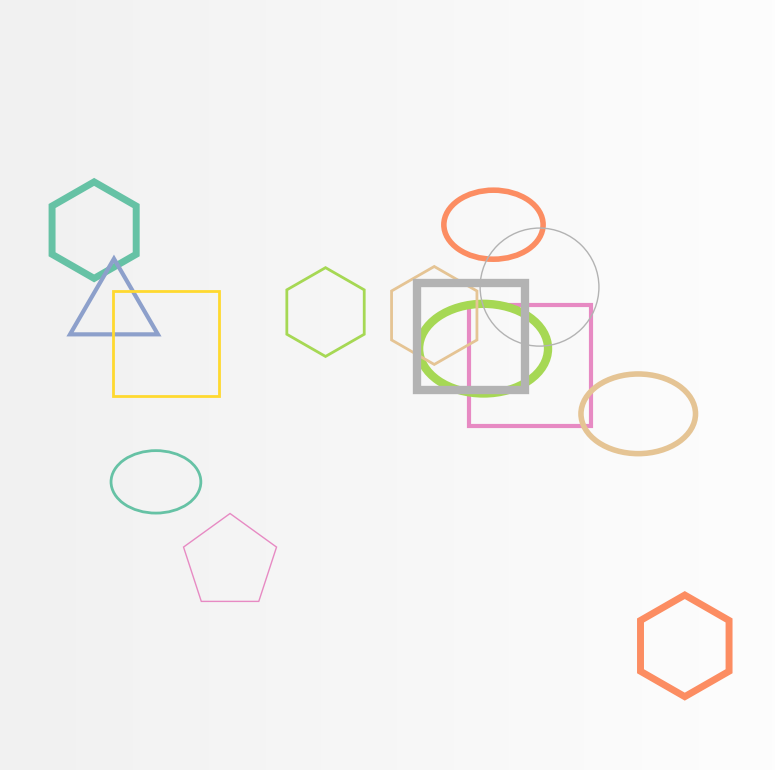[{"shape": "hexagon", "thickness": 2.5, "radius": 0.31, "center": [0.121, 0.701]}, {"shape": "oval", "thickness": 1, "radius": 0.29, "center": [0.201, 0.374]}, {"shape": "hexagon", "thickness": 2.5, "radius": 0.33, "center": [0.884, 0.161]}, {"shape": "oval", "thickness": 2, "radius": 0.32, "center": [0.637, 0.708]}, {"shape": "triangle", "thickness": 1.5, "radius": 0.33, "center": [0.147, 0.599]}, {"shape": "square", "thickness": 1.5, "radius": 0.39, "center": [0.684, 0.525]}, {"shape": "pentagon", "thickness": 0.5, "radius": 0.32, "center": [0.297, 0.27]}, {"shape": "oval", "thickness": 3, "radius": 0.42, "center": [0.624, 0.547]}, {"shape": "hexagon", "thickness": 1, "radius": 0.29, "center": [0.42, 0.595]}, {"shape": "square", "thickness": 1, "radius": 0.34, "center": [0.214, 0.554]}, {"shape": "hexagon", "thickness": 1, "radius": 0.32, "center": [0.56, 0.59]}, {"shape": "oval", "thickness": 2, "radius": 0.37, "center": [0.824, 0.463]}, {"shape": "square", "thickness": 3, "radius": 0.35, "center": [0.607, 0.563]}, {"shape": "circle", "thickness": 0.5, "radius": 0.38, "center": [0.696, 0.627]}]